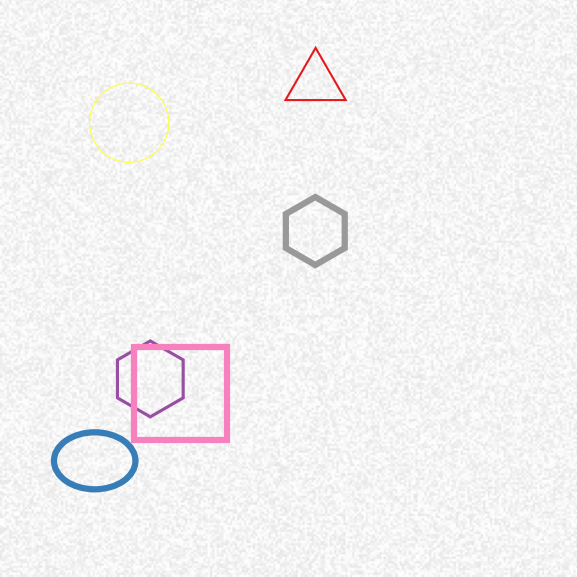[{"shape": "triangle", "thickness": 1, "radius": 0.3, "center": [0.547, 0.856]}, {"shape": "oval", "thickness": 3, "radius": 0.35, "center": [0.164, 0.201]}, {"shape": "hexagon", "thickness": 1.5, "radius": 0.33, "center": [0.26, 0.343]}, {"shape": "circle", "thickness": 0.5, "radius": 0.34, "center": [0.224, 0.787]}, {"shape": "square", "thickness": 3, "radius": 0.4, "center": [0.312, 0.317]}, {"shape": "hexagon", "thickness": 3, "radius": 0.29, "center": [0.546, 0.599]}]